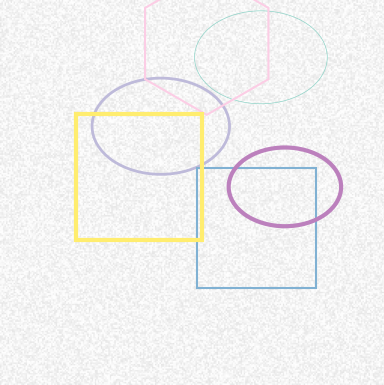[{"shape": "oval", "thickness": 0.5, "radius": 0.86, "center": [0.678, 0.851]}, {"shape": "oval", "thickness": 2, "radius": 0.89, "center": [0.418, 0.672]}, {"shape": "square", "thickness": 1.5, "radius": 0.77, "center": [0.666, 0.408]}, {"shape": "hexagon", "thickness": 1.5, "radius": 0.93, "center": [0.537, 0.887]}, {"shape": "oval", "thickness": 3, "radius": 0.73, "center": [0.74, 0.515]}, {"shape": "square", "thickness": 3, "radius": 0.82, "center": [0.36, 0.54]}]